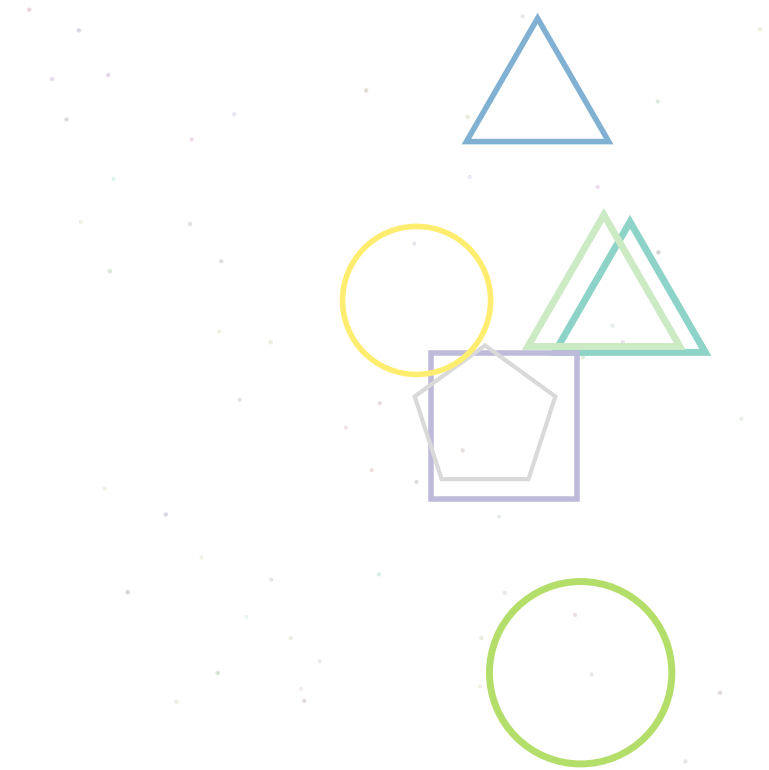[{"shape": "triangle", "thickness": 2.5, "radius": 0.56, "center": [0.818, 0.599]}, {"shape": "square", "thickness": 2, "radius": 0.47, "center": [0.654, 0.447]}, {"shape": "triangle", "thickness": 2, "radius": 0.53, "center": [0.698, 0.869]}, {"shape": "circle", "thickness": 2.5, "radius": 0.59, "center": [0.754, 0.126]}, {"shape": "pentagon", "thickness": 1.5, "radius": 0.48, "center": [0.63, 0.455]}, {"shape": "triangle", "thickness": 2.5, "radius": 0.57, "center": [0.784, 0.607]}, {"shape": "circle", "thickness": 2, "radius": 0.48, "center": [0.541, 0.61]}]